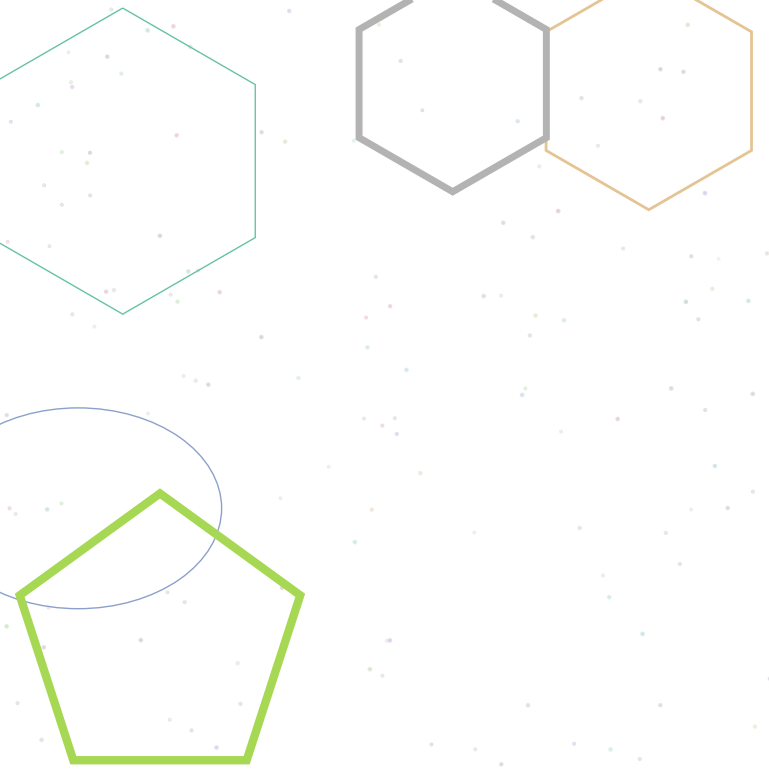[{"shape": "hexagon", "thickness": 0.5, "radius": 0.99, "center": [0.159, 0.791]}, {"shape": "oval", "thickness": 0.5, "radius": 0.93, "center": [0.102, 0.34]}, {"shape": "pentagon", "thickness": 3, "radius": 0.96, "center": [0.208, 0.168]}, {"shape": "hexagon", "thickness": 1, "radius": 0.77, "center": [0.843, 0.882]}, {"shape": "hexagon", "thickness": 2.5, "radius": 0.7, "center": [0.588, 0.891]}]